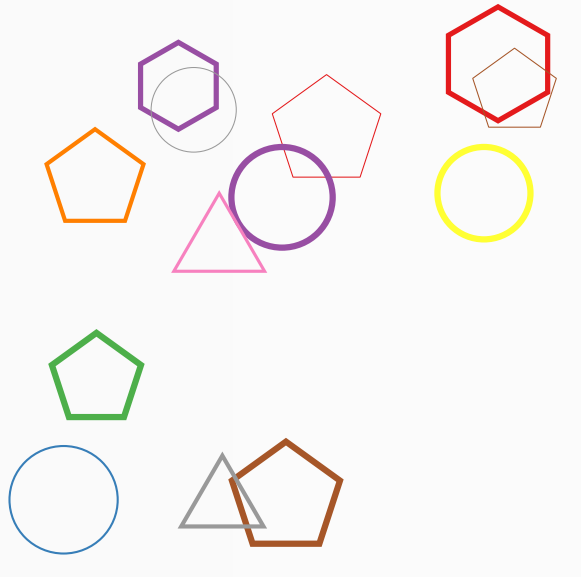[{"shape": "pentagon", "thickness": 0.5, "radius": 0.49, "center": [0.562, 0.772]}, {"shape": "hexagon", "thickness": 2.5, "radius": 0.49, "center": [0.857, 0.889]}, {"shape": "circle", "thickness": 1, "radius": 0.47, "center": [0.109, 0.134]}, {"shape": "pentagon", "thickness": 3, "radius": 0.4, "center": [0.166, 0.342]}, {"shape": "circle", "thickness": 3, "radius": 0.44, "center": [0.485, 0.657]}, {"shape": "hexagon", "thickness": 2.5, "radius": 0.38, "center": [0.307, 0.851]}, {"shape": "pentagon", "thickness": 2, "radius": 0.44, "center": [0.164, 0.688]}, {"shape": "circle", "thickness": 3, "radius": 0.4, "center": [0.833, 0.665]}, {"shape": "pentagon", "thickness": 0.5, "radius": 0.38, "center": [0.885, 0.84]}, {"shape": "pentagon", "thickness": 3, "radius": 0.49, "center": [0.492, 0.137]}, {"shape": "triangle", "thickness": 1.5, "radius": 0.45, "center": [0.377, 0.574]}, {"shape": "triangle", "thickness": 2, "radius": 0.41, "center": [0.383, 0.128]}, {"shape": "circle", "thickness": 0.5, "radius": 0.37, "center": [0.333, 0.809]}]